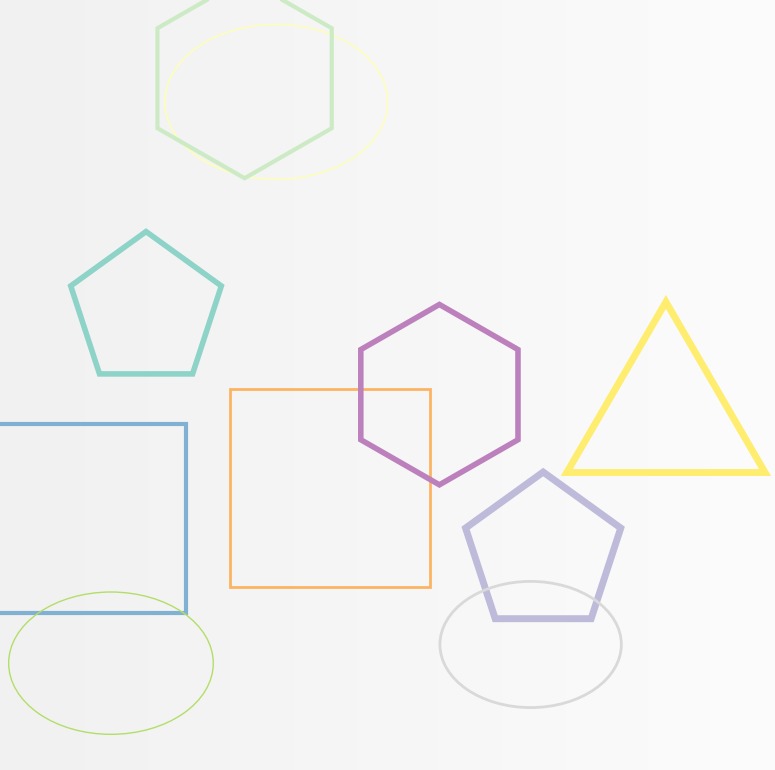[{"shape": "pentagon", "thickness": 2, "radius": 0.51, "center": [0.188, 0.597]}, {"shape": "oval", "thickness": 0.5, "radius": 0.72, "center": [0.356, 0.868]}, {"shape": "pentagon", "thickness": 2.5, "radius": 0.53, "center": [0.701, 0.282]}, {"shape": "square", "thickness": 1.5, "radius": 0.61, "center": [0.117, 0.327]}, {"shape": "square", "thickness": 1, "radius": 0.64, "center": [0.426, 0.366]}, {"shape": "oval", "thickness": 0.5, "radius": 0.66, "center": [0.143, 0.139]}, {"shape": "oval", "thickness": 1, "radius": 0.59, "center": [0.685, 0.163]}, {"shape": "hexagon", "thickness": 2, "radius": 0.59, "center": [0.567, 0.487]}, {"shape": "hexagon", "thickness": 1.5, "radius": 0.65, "center": [0.316, 0.898]}, {"shape": "triangle", "thickness": 2.5, "radius": 0.74, "center": [0.859, 0.46]}]